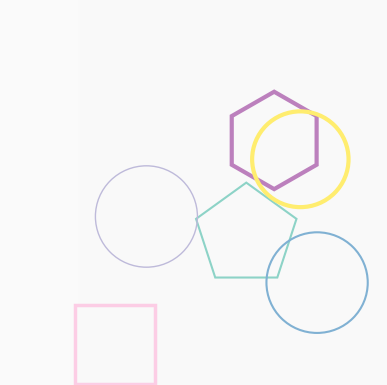[{"shape": "pentagon", "thickness": 1.5, "radius": 0.68, "center": [0.636, 0.389]}, {"shape": "circle", "thickness": 1, "radius": 0.66, "center": [0.378, 0.438]}, {"shape": "circle", "thickness": 1.5, "radius": 0.65, "center": [0.818, 0.266]}, {"shape": "square", "thickness": 2.5, "radius": 0.52, "center": [0.296, 0.106]}, {"shape": "hexagon", "thickness": 3, "radius": 0.63, "center": [0.708, 0.635]}, {"shape": "circle", "thickness": 3, "radius": 0.62, "center": [0.775, 0.586]}]